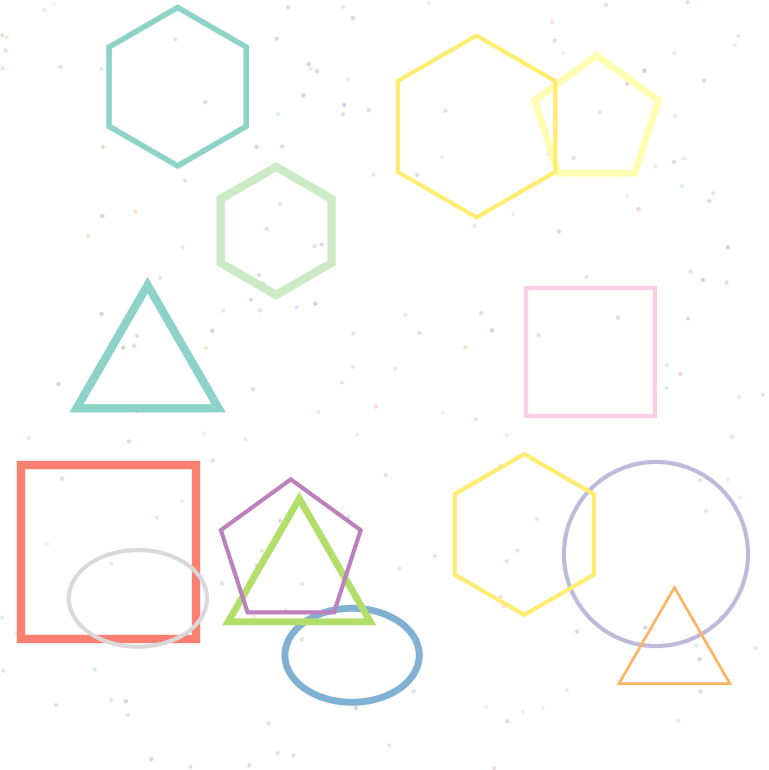[{"shape": "hexagon", "thickness": 2, "radius": 0.51, "center": [0.231, 0.887]}, {"shape": "triangle", "thickness": 3, "radius": 0.53, "center": [0.192, 0.523]}, {"shape": "pentagon", "thickness": 2.5, "radius": 0.42, "center": [0.775, 0.843]}, {"shape": "circle", "thickness": 1.5, "radius": 0.6, "center": [0.852, 0.281]}, {"shape": "square", "thickness": 3, "radius": 0.57, "center": [0.141, 0.283]}, {"shape": "oval", "thickness": 2.5, "radius": 0.44, "center": [0.457, 0.149]}, {"shape": "triangle", "thickness": 1, "radius": 0.42, "center": [0.876, 0.154]}, {"shape": "triangle", "thickness": 2.5, "radius": 0.53, "center": [0.389, 0.246]}, {"shape": "square", "thickness": 1.5, "radius": 0.42, "center": [0.767, 0.543]}, {"shape": "oval", "thickness": 1.5, "radius": 0.45, "center": [0.179, 0.223]}, {"shape": "pentagon", "thickness": 1.5, "radius": 0.48, "center": [0.378, 0.282]}, {"shape": "hexagon", "thickness": 3, "radius": 0.42, "center": [0.359, 0.7]}, {"shape": "hexagon", "thickness": 1.5, "radius": 0.52, "center": [0.681, 0.306]}, {"shape": "hexagon", "thickness": 1.5, "radius": 0.59, "center": [0.619, 0.836]}]